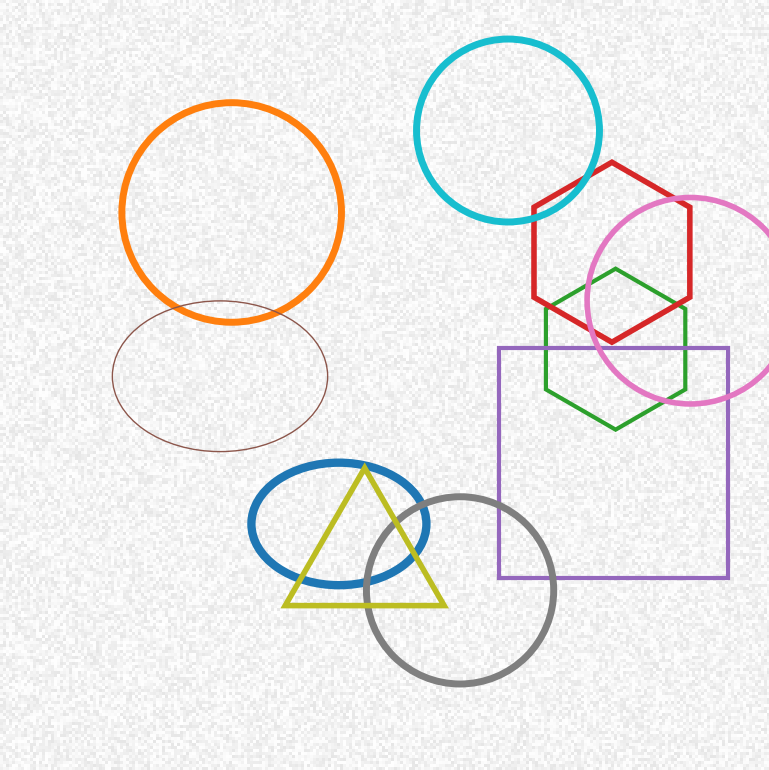[{"shape": "oval", "thickness": 3, "radius": 0.57, "center": [0.44, 0.32]}, {"shape": "circle", "thickness": 2.5, "radius": 0.71, "center": [0.301, 0.724]}, {"shape": "hexagon", "thickness": 1.5, "radius": 0.52, "center": [0.799, 0.547]}, {"shape": "hexagon", "thickness": 2, "radius": 0.58, "center": [0.795, 0.672]}, {"shape": "square", "thickness": 1.5, "radius": 0.75, "center": [0.797, 0.398]}, {"shape": "oval", "thickness": 0.5, "radius": 0.7, "center": [0.286, 0.511]}, {"shape": "circle", "thickness": 2, "radius": 0.67, "center": [0.897, 0.609]}, {"shape": "circle", "thickness": 2.5, "radius": 0.61, "center": [0.597, 0.233]}, {"shape": "triangle", "thickness": 2, "radius": 0.6, "center": [0.474, 0.273]}, {"shape": "circle", "thickness": 2.5, "radius": 0.59, "center": [0.66, 0.831]}]